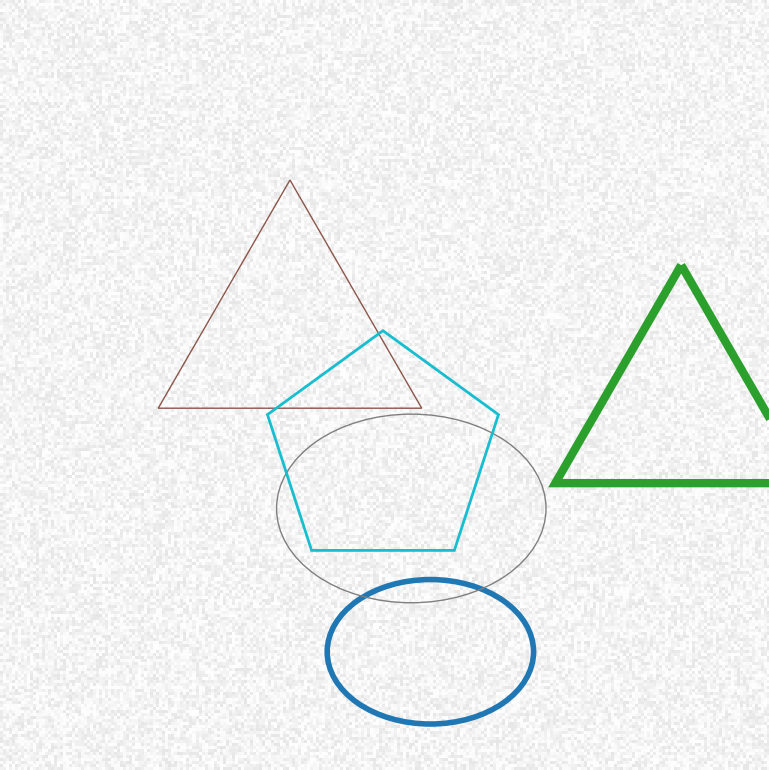[{"shape": "oval", "thickness": 2, "radius": 0.67, "center": [0.559, 0.154]}, {"shape": "triangle", "thickness": 3, "radius": 0.94, "center": [0.885, 0.467]}, {"shape": "triangle", "thickness": 0.5, "radius": 0.99, "center": [0.377, 0.569]}, {"shape": "oval", "thickness": 0.5, "radius": 0.87, "center": [0.534, 0.34]}, {"shape": "pentagon", "thickness": 1, "radius": 0.79, "center": [0.497, 0.413]}]